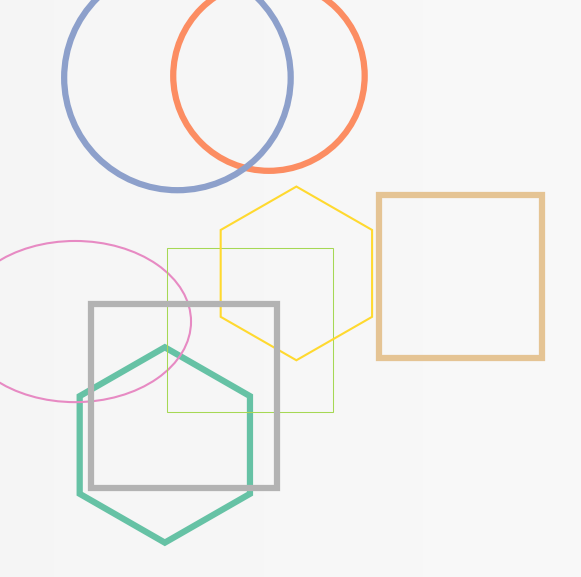[{"shape": "hexagon", "thickness": 3, "radius": 0.85, "center": [0.284, 0.229]}, {"shape": "circle", "thickness": 3, "radius": 0.82, "center": [0.463, 0.868]}, {"shape": "circle", "thickness": 3, "radius": 0.97, "center": [0.305, 0.865]}, {"shape": "oval", "thickness": 1, "radius": 1.0, "center": [0.129, 0.442]}, {"shape": "square", "thickness": 0.5, "radius": 0.71, "center": [0.431, 0.428]}, {"shape": "hexagon", "thickness": 1, "radius": 0.75, "center": [0.51, 0.526]}, {"shape": "square", "thickness": 3, "radius": 0.7, "center": [0.792, 0.521]}, {"shape": "square", "thickness": 3, "radius": 0.8, "center": [0.317, 0.313]}]